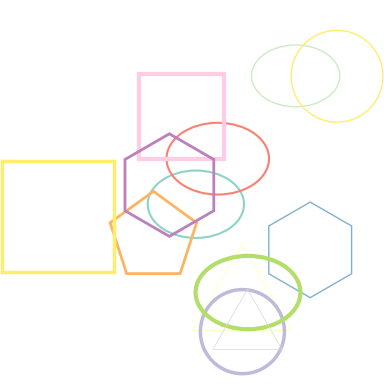[{"shape": "oval", "thickness": 1.5, "radius": 0.63, "center": [0.509, 0.47]}, {"shape": "triangle", "thickness": 0.5, "radius": 0.75, "center": [0.628, 0.216]}, {"shape": "circle", "thickness": 2.5, "radius": 0.55, "center": [0.63, 0.139]}, {"shape": "oval", "thickness": 1.5, "radius": 0.67, "center": [0.566, 0.588]}, {"shape": "hexagon", "thickness": 1, "radius": 0.62, "center": [0.806, 0.351]}, {"shape": "pentagon", "thickness": 2, "radius": 0.59, "center": [0.398, 0.385]}, {"shape": "oval", "thickness": 3, "radius": 0.68, "center": [0.644, 0.24]}, {"shape": "square", "thickness": 3, "radius": 0.55, "center": [0.471, 0.698]}, {"shape": "triangle", "thickness": 0.5, "radius": 0.52, "center": [0.643, 0.145]}, {"shape": "hexagon", "thickness": 2, "radius": 0.67, "center": [0.44, 0.519]}, {"shape": "oval", "thickness": 1, "radius": 0.57, "center": [0.768, 0.803]}, {"shape": "circle", "thickness": 1, "radius": 0.6, "center": [0.875, 0.802]}, {"shape": "square", "thickness": 2.5, "radius": 0.73, "center": [0.151, 0.437]}]